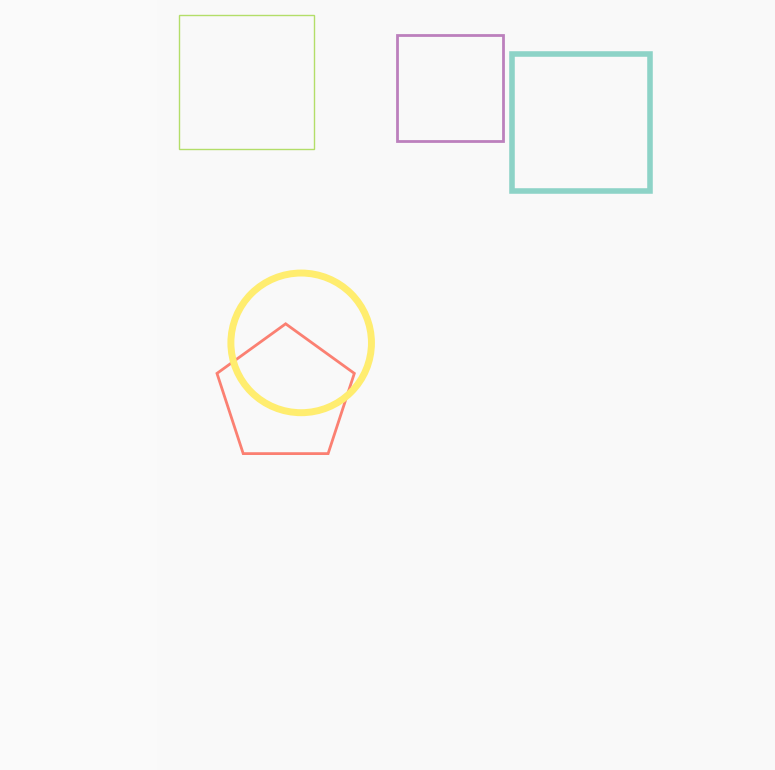[{"shape": "square", "thickness": 2, "radius": 0.44, "center": [0.75, 0.841]}, {"shape": "pentagon", "thickness": 1, "radius": 0.47, "center": [0.369, 0.486]}, {"shape": "square", "thickness": 0.5, "radius": 0.44, "center": [0.318, 0.893]}, {"shape": "square", "thickness": 1, "radius": 0.34, "center": [0.58, 0.886]}, {"shape": "circle", "thickness": 2.5, "radius": 0.45, "center": [0.389, 0.555]}]